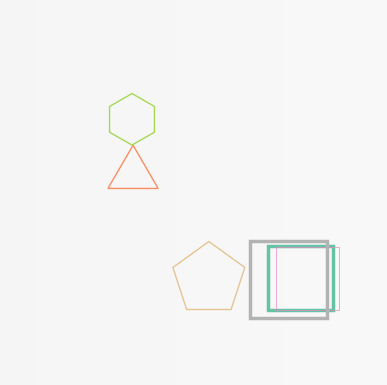[{"shape": "square", "thickness": 2.5, "radius": 0.42, "center": [0.775, 0.279]}, {"shape": "triangle", "thickness": 1, "radius": 0.37, "center": [0.343, 0.548]}, {"shape": "square", "thickness": 0.5, "radius": 0.41, "center": [0.793, 0.277]}, {"shape": "hexagon", "thickness": 1, "radius": 0.33, "center": [0.341, 0.69]}, {"shape": "pentagon", "thickness": 1, "radius": 0.49, "center": [0.539, 0.275]}, {"shape": "square", "thickness": 2.5, "radius": 0.5, "center": [0.745, 0.275]}]